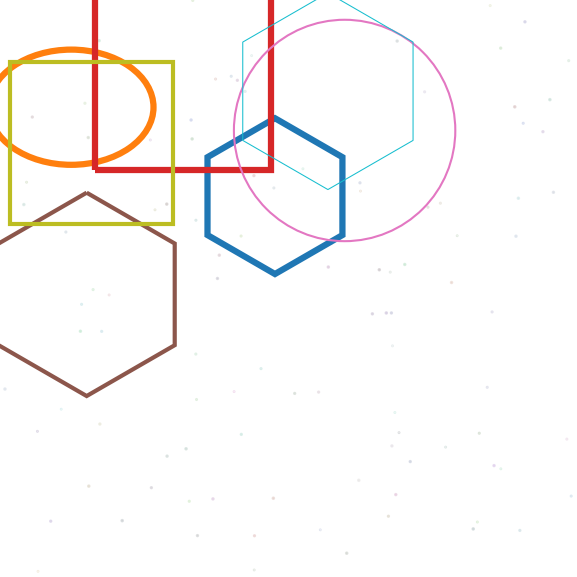[{"shape": "hexagon", "thickness": 3, "radius": 0.67, "center": [0.476, 0.66]}, {"shape": "oval", "thickness": 3, "radius": 0.71, "center": [0.123, 0.813]}, {"shape": "square", "thickness": 3, "radius": 0.76, "center": [0.318, 0.857]}, {"shape": "hexagon", "thickness": 2, "radius": 0.88, "center": [0.15, 0.489]}, {"shape": "circle", "thickness": 1, "radius": 0.96, "center": [0.597, 0.773]}, {"shape": "square", "thickness": 2, "radius": 0.7, "center": [0.158, 0.752]}, {"shape": "hexagon", "thickness": 0.5, "radius": 0.85, "center": [0.568, 0.841]}]